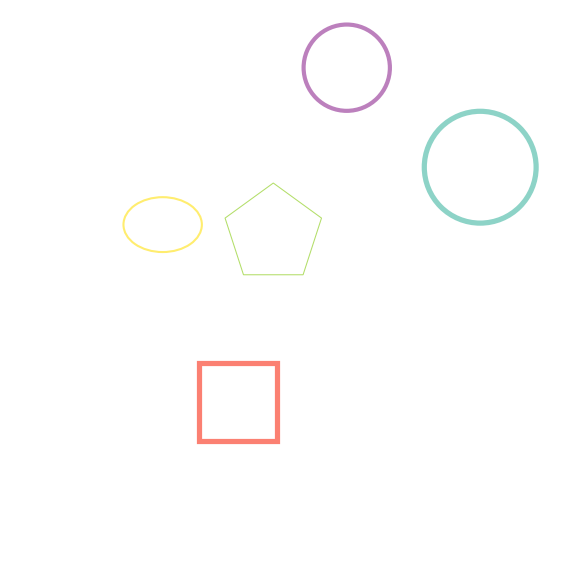[{"shape": "circle", "thickness": 2.5, "radius": 0.48, "center": [0.832, 0.71]}, {"shape": "square", "thickness": 2.5, "radius": 0.34, "center": [0.412, 0.304]}, {"shape": "pentagon", "thickness": 0.5, "radius": 0.44, "center": [0.473, 0.594]}, {"shape": "circle", "thickness": 2, "radius": 0.37, "center": [0.6, 0.882]}, {"shape": "oval", "thickness": 1, "radius": 0.34, "center": [0.282, 0.61]}]